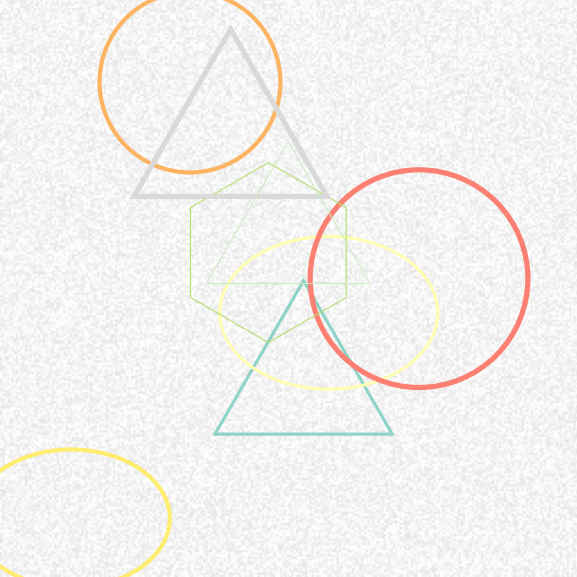[{"shape": "triangle", "thickness": 1.5, "radius": 0.89, "center": [0.526, 0.336]}, {"shape": "oval", "thickness": 1.5, "radius": 0.94, "center": [0.569, 0.457]}, {"shape": "circle", "thickness": 2.5, "radius": 0.94, "center": [0.726, 0.517]}, {"shape": "circle", "thickness": 2, "radius": 0.78, "center": [0.329, 0.857]}, {"shape": "hexagon", "thickness": 0.5, "radius": 0.78, "center": [0.465, 0.562]}, {"shape": "triangle", "thickness": 2.5, "radius": 0.97, "center": [0.399, 0.756]}, {"shape": "triangle", "thickness": 0.5, "radius": 0.82, "center": [0.499, 0.59]}, {"shape": "oval", "thickness": 2, "radius": 0.85, "center": [0.123, 0.101]}]